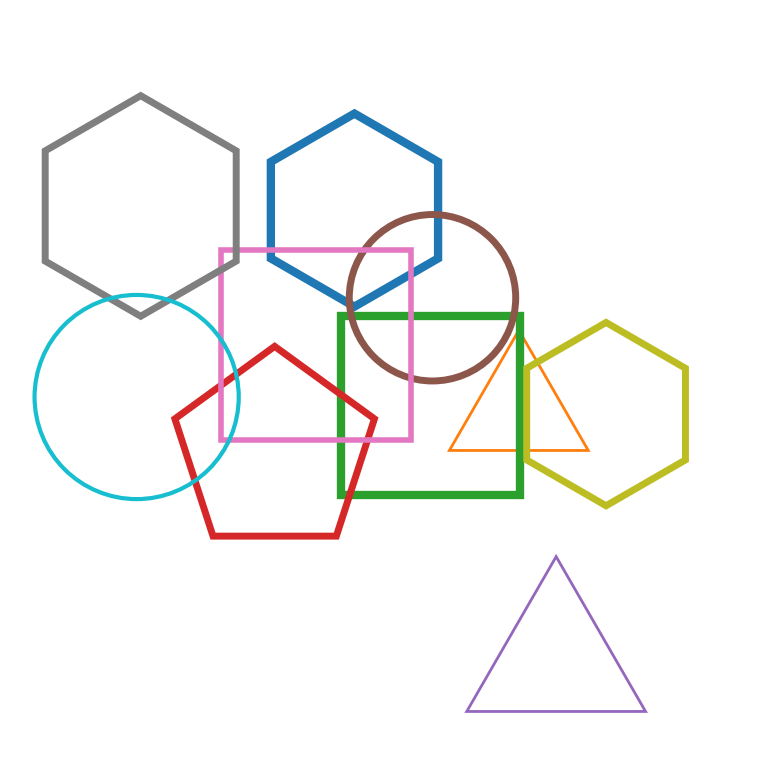[{"shape": "hexagon", "thickness": 3, "radius": 0.63, "center": [0.46, 0.727]}, {"shape": "triangle", "thickness": 1, "radius": 0.52, "center": [0.674, 0.467]}, {"shape": "square", "thickness": 3, "radius": 0.58, "center": [0.559, 0.474]}, {"shape": "pentagon", "thickness": 2.5, "radius": 0.68, "center": [0.357, 0.414]}, {"shape": "triangle", "thickness": 1, "radius": 0.67, "center": [0.722, 0.143]}, {"shape": "circle", "thickness": 2.5, "radius": 0.54, "center": [0.562, 0.613]}, {"shape": "square", "thickness": 2, "radius": 0.62, "center": [0.41, 0.551]}, {"shape": "hexagon", "thickness": 2.5, "radius": 0.72, "center": [0.183, 0.733]}, {"shape": "hexagon", "thickness": 2.5, "radius": 0.6, "center": [0.787, 0.462]}, {"shape": "circle", "thickness": 1.5, "radius": 0.66, "center": [0.177, 0.484]}]